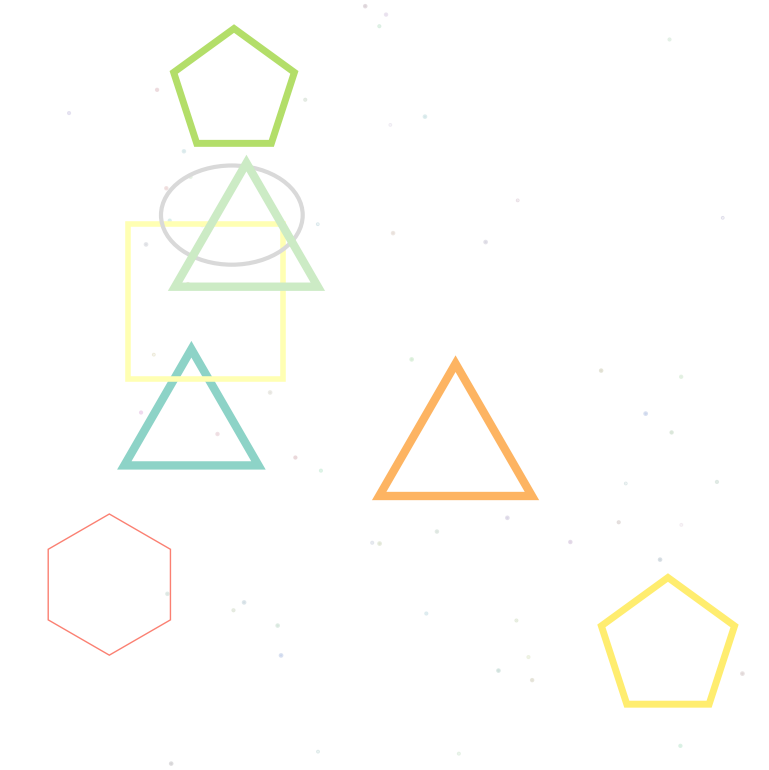[{"shape": "triangle", "thickness": 3, "radius": 0.5, "center": [0.249, 0.446]}, {"shape": "square", "thickness": 2, "radius": 0.5, "center": [0.267, 0.608]}, {"shape": "hexagon", "thickness": 0.5, "radius": 0.46, "center": [0.142, 0.241]}, {"shape": "triangle", "thickness": 3, "radius": 0.57, "center": [0.592, 0.413]}, {"shape": "pentagon", "thickness": 2.5, "radius": 0.41, "center": [0.304, 0.881]}, {"shape": "oval", "thickness": 1.5, "radius": 0.46, "center": [0.301, 0.721]}, {"shape": "triangle", "thickness": 3, "radius": 0.54, "center": [0.32, 0.681]}, {"shape": "pentagon", "thickness": 2.5, "radius": 0.45, "center": [0.867, 0.159]}]